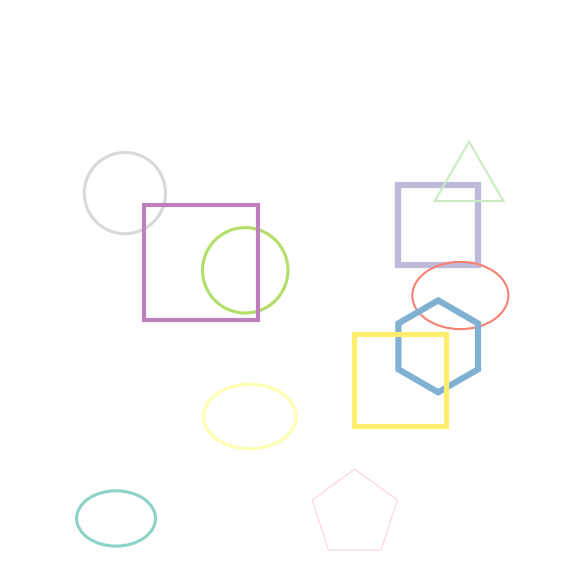[{"shape": "oval", "thickness": 1.5, "radius": 0.34, "center": [0.201, 0.101]}, {"shape": "oval", "thickness": 1.5, "radius": 0.4, "center": [0.433, 0.278]}, {"shape": "square", "thickness": 3, "radius": 0.35, "center": [0.759, 0.609]}, {"shape": "oval", "thickness": 1, "radius": 0.42, "center": [0.797, 0.487]}, {"shape": "hexagon", "thickness": 3, "radius": 0.4, "center": [0.759, 0.399]}, {"shape": "circle", "thickness": 1.5, "radius": 0.37, "center": [0.425, 0.531]}, {"shape": "pentagon", "thickness": 0.5, "radius": 0.39, "center": [0.614, 0.109]}, {"shape": "circle", "thickness": 1.5, "radius": 0.35, "center": [0.216, 0.665]}, {"shape": "square", "thickness": 2, "radius": 0.49, "center": [0.348, 0.545]}, {"shape": "triangle", "thickness": 1, "radius": 0.34, "center": [0.812, 0.685]}, {"shape": "square", "thickness": 2.5, "radius": 0.4, "center": [0.692, 0.341]}]